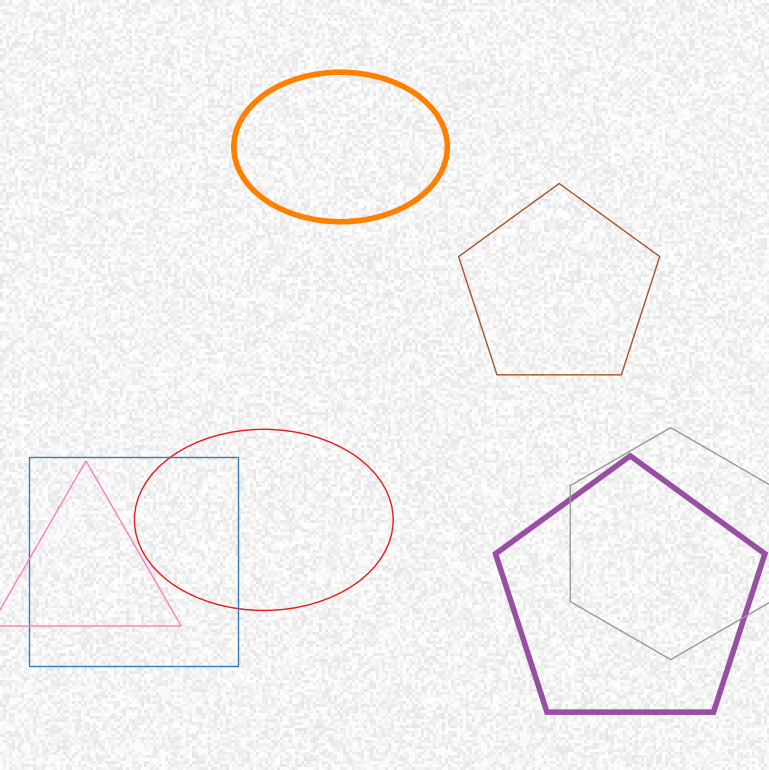[{"shape": "oval", "thickness": 0.5, "radius": 0.84, "center": [0.343, 0.325]}, {"shape": "square", "thickness": 0.5, "radius": 0.68, "center": [0.173, 0.27]}, {"shape": "pentagon", "thickness": 2, "radius": 0.92, "center": [0.818, 0.224]}, {"shape": "oval", "thickness": 2, "radius": 0.69, "center": [0.442, 0.809]}, {"shape": "pentagon", "thickness": 0.5, "radius": 0.69, "center": [0.726, 0.624]}, {"shape": "triangle", "thickness": 0.5, "radius": 0.71, "center": [0.112, 0.258]}, {"shape": "hexagon", "thickness": 0.5, "radius": 0.75, "center": [0.871, 0.294]}]